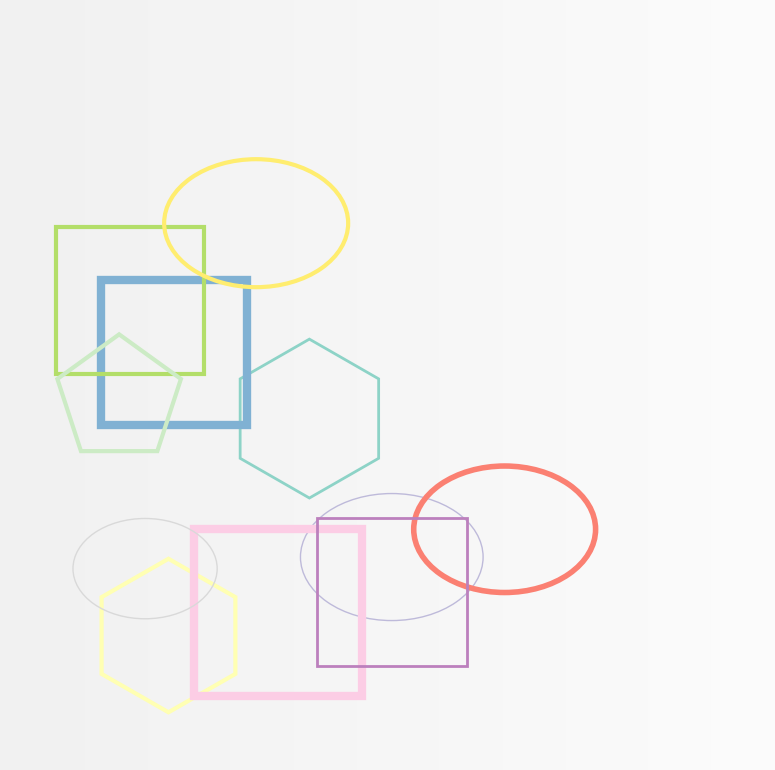[{"shape": "hexagon", "thickness": 1, "radius": 0.52, "center": [0.399, 0.456]}, {"shape": "hexagon", "thickness": 1.5, "radius": 0.5, "center": [0.217, 0.175]}, {"shape": "oval", "thickness": 0.5, "radius": 0.59, "center": [0.506, 0.277]}, {"shape": "oval", "thickness": 2, "radius": 0.59, "center": [0.651, 0.313]}, {"shape": "square", "thickness": 3, "radius": 0.47, "center": [0.224, 0.542]}, {"shape": "square", "thickness": 1.5, "radius": 0.48, "center": [0.168, 0.61]}, {"shape": "square", "thickness": 3, "radius": 0.54, "center": [0.359, 0.204]}, {"shape": "oval", "thickness": 0.5, "radius": 0.47, "center": [0.187, 0.262]}, {"shape": "square", "thickness": 1, "radius": 0.48, "center": [0.506, 0.231]}, {"shape": "pentagon", "thickness": 1.5, "radius": 0.42, "center": [0.154, 0.482]}, {"shape": "oval", "thickness": 1.5, "radius": 0.59, "center": [0.331, 0.71]}]